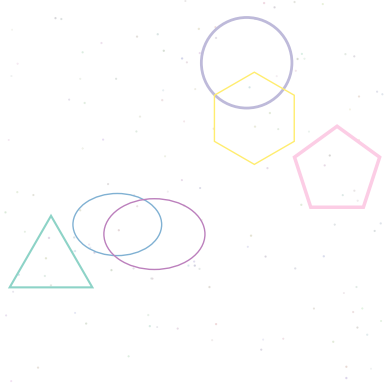[{"shape": "triangle", "thickness": 1.5, "radius": 0.62, "center": [0.132, 0.316]}, {"shape": "circle", "thickness": 2, "radius": 0.59, "center": [0.641, 0.837]}, {"shape": "oval", "thickness": 1, "radius": 0.58, "center": [0.305, 0.417]}, {"shape": "pentagon", "thickness": 2.5, "radius": 0.58, "center": [0.875, 0.556]}, {"shape": "oval", "thickness": 1, "radius": 0.66, "center": [0.401, 0.392]}, {"shape": "hexagon", "thickness": 1, "radius": 0.6, "center": [0.661, 0.693]}]